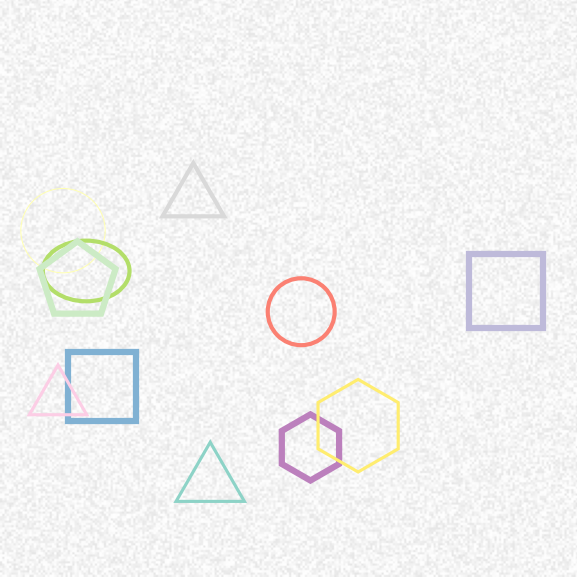[{"shape": "triangle", "thickness": 1.5, "radius": 0.34, "center": [0.364, 0.165]}, {"shape": "circle", "thickness": 0.5, "radius": 0.37, "center": [0.109, 0.6]}, {"shape": "square", "thickness": 3, "radius": 0.32, "center": [0.877, 0.495]}, {"shape": "circle", "thickness": 2, "radius": 0.29, "center": [0.522, 0.459]}, {"shape": "square", "thickness": 3, "radius": 0.3, "center": [0.176, 0.33]}, {"shape": "oval", "thickness": 2, "radius": 0.38, "center": [0.149, 0.53]}, {"shape": "triangle", "thickness": 1.5, "radius": 0.29, "center": [0.1, 0.31]}, {"shape": "triangle", "thickness": 2, "radius": 0.31, "center": [0.335, 0.655]}, {"shape": "hexagon", "thickness": 3, "radius": 0.29, "center": [0.538, 0.224]}, {"shape": "pentagon", "thickness": 3, "radius": 0.35, "center": [0.134, 0.512]}, {"shape": "hexagon", "thickness": 1.5, "radius": 0.4, "center": [0.62, 0.262]}]